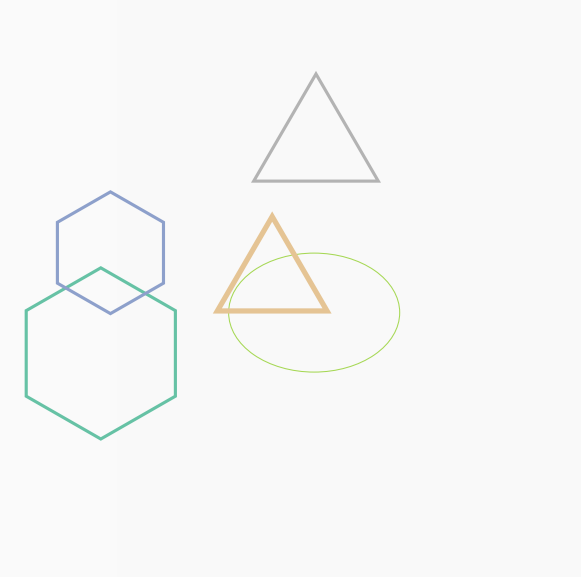[{"shape": "hexagon", "thickness": 1.5, "radius": 0.74, "center": [0.173, 0.387]}, {"shape": "hexagon", "thickness": 1.5, "radius": 0.53, "center": [0.19, 0.561]}, {"shape": "oval", "thickness": 0.5, "radius": 0.74, "center": [0.54, 0.458]}, {"shape": "triangle", "thickness": 2.5, "radius": 0.54, "center": [0.468, 0.515]}, {"shape": "triangle", "thickness": 1.5, "radius": 0.62, "center": [0.544, 0.747]}]